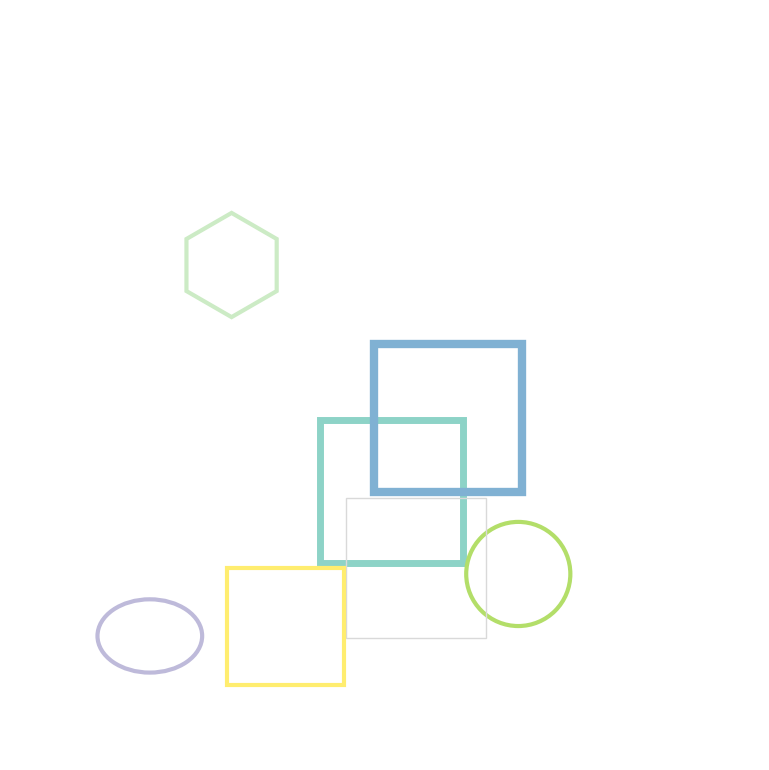[{"shape": "square", "thickness": 2.5, "radius": 0.46, "center": [0.509, 0.362]}, {"shape": "oval", "thickness": 1.5, "radius": 0.34, "center": [0.195, 0.174]}, {"shape": "square", "thickness": 3, "radius": 0.48, "center": [0.582, 0.457]}, {"shape": "circle", "thickness": 1.5, "radius": 0.34, "center": [0.673, 0.255]}, {"shape": "square", "thickness": 0.5, "radius": 0.45, "center": [0.54, 0.262]}, {"shape": "hexagon", "thickness": 1.5, "radius": 0.34, "center": [0.301, 0.656]}, {"shape": "square", "thickness": 1.5, "radius": 0.38, "center": [0.37, 0.186]}]